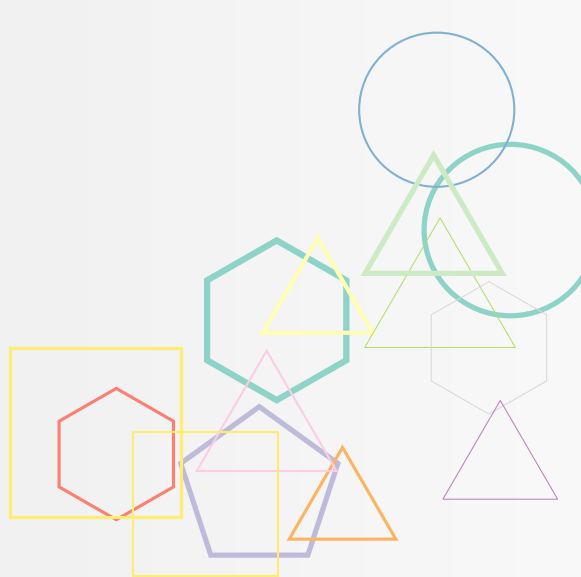[{"shape": "circle", "thickness": 2.5, "radius": 0.74, "center": [0.878, 0.601]}, {"shape": "hexagon", "thickness": 3, "radius": 0.69, "center": [0.476, 0.445]}, {"shape": "triangle", "thickness": 2, "radius": 0.55, "center": [0.547, 0.478]}, {"shape": "pentagon", "thickness": 2.5, "radius": 0.71, "center": [0.446, 0.153]}, {"shape": "hexagon", "thickness": 1.5, "radius": 0.57, "center": [0.2, 0.213]}, {"shape": "circle", "thickness": 1, "radius": 0.67, "center": [0.751, 0.809]}, {"shape": "triangle", "thickness": 1.5, "radius": 0.53, "center": [0.589, 0.119]}, {"shape": "triangle", "thickness": 0.5, "radius": 0.75, "center": [0.757, 0.472]}, {"shape": "triangle", "thickness": 1, "radius": 0.69, "center": [0.459, 0.253]}, {"shape": "hexagon", "thickness": 0.5, "radius": 0.57, "center": [0.841, 0.397]}, {"shape": "triangle", "thickness": 0.5, "radius": 0.57, "center": [0.861, 0.192]}, {"shape": "triangle", "thickness": 2.5, "radius": 0.68, "center": [0.746, 0.594]}, {"shape": "square", "thickness": 1, "radius": 0.62, "center": [0.353, 0.126]}, {"shape": "square", "thickness": 1.5, "radius": 0.73, "center": [0.165, 0.25]}]